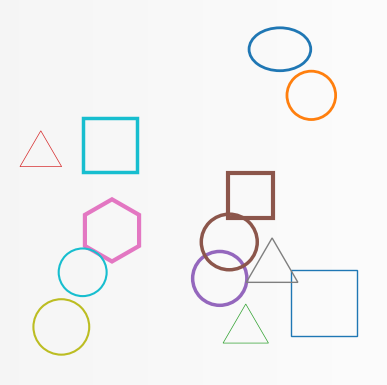[{"shape": "square", "thickness": 1, "radius": 0.42, "center": [0.836, 0.212]}, {"shape": "oval", "thickness": 2, "radius": 0.4, "center": [0.722, 0.872]}, {"shape": "circle", "thickness": 2, "radius": 0.31, "center": [0.803, 0.752]}, {"shape": "triangle", "thickness": 0.5, "radius": 0.34, "center": [0.634, 0.143]}, {"shape": "triangle", "thickness": 0.5, "radius": 0.31, "center": [0.105, 0.598]}, {"shape": "circle", "thickness": 2.5, "radius": 0.35, "center": [0.567, 0.277]}, {"shape": "square", "thickness": 3, "radius": 0.29, "center": [0.646, 0.491]}, {"shape": "circle", "thickness": 2.5, "radius": 0.36, "center": [0.592, 0.372]}, {"shape": "hexagon", "thickness": 3, "radius": 0.4, "center": [0.289, 0.402]}, {"shape": "triangle", "thickness": 1, "radius": 0.38, "center": [0.702, 0.305]}, {"shape": "circle", "thickness": 1.5, "radius": 0.36, "center": [0.158, 0.151]}, {"shape": "circle", "thickness": 1.5, "radius": 0.31, "center": [0.213, 0.293]}, {"shape": "square", "thickness": 2.5, "radius": 0.35, "center": [0.285, 0.623]}]